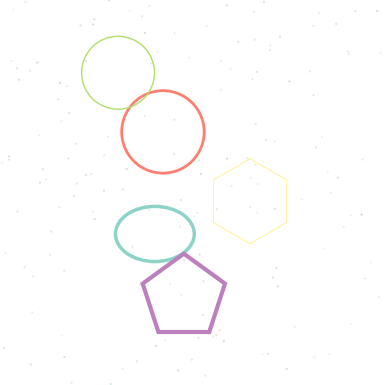[{"shape": "oval", "thickness": 2.5, "radius": 0.51, "center": [0.402, 0.392]}, {"shape": "circle", "thickness": 2, "radius": 0.54, "center": [0.423, 0.657]}, {"shape": "circle", "thickness": 1, "radius": 0.47, "center": [0.307, 0.811]}, {"shape": "pentagon", "thickness": 3, "radius": 0.56, "center": [0.477, 0.229]}, {"shape": "hexagon", "thickness": 0.5, "radius": 0.55, "center": [0.649, 0.477]}]